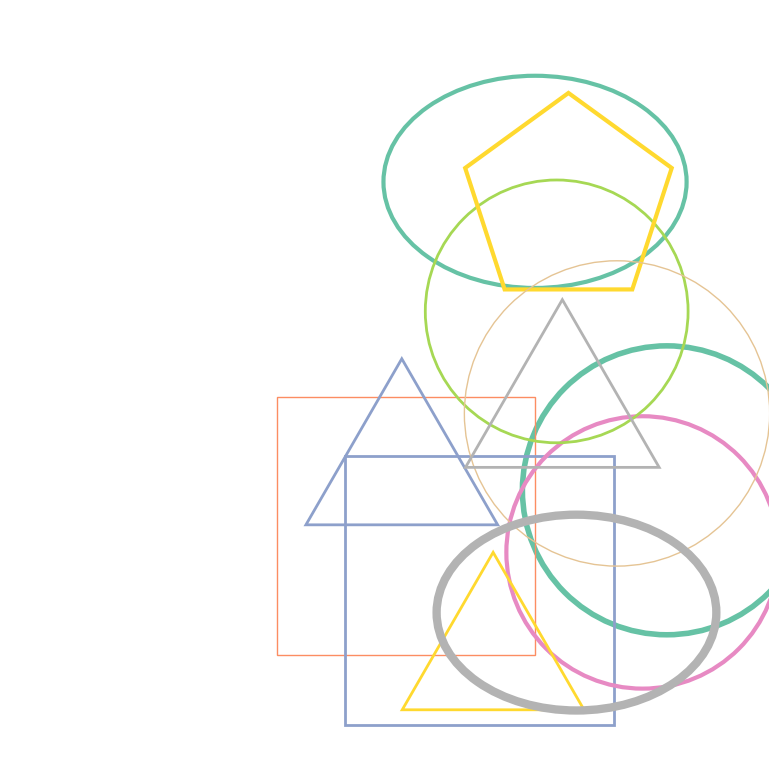[{"shape": "oval", "thickness": 1.5, "radius": 0.98, "center": [0.695, 0.764]}, {"shape": "circle", "thickness": 2, "radius": 0.94, "center": [0.866, 0.363]}, {"shape": "square", "thickness": 0.5, "radius": 0.84, "center": [0.528, 0.317]}, {"shape": "triangle", "thickness": 1, "radius": 0.72, "center": [0.522, 0.39]}, {"shape": "square", "thickness": 1, "radius": 0.87, "center": [0.622, 0.234]}, {"shape": "circle", "thickness": 1.5, "radius": 0.88, "center": [0.834, 0.283]}, {"shape": "circle", "thickness": 1, "radius": 0.85, "center": [0.723, 0.596]}, {"shape": "triangle", "thickness": 1, "radius": 0.68, "center": [0.64, 0.146]}, {"shape": "pentagon", "thickness": 1.5, "radius": 0.71, "center": [0.738, 0.738]}, {"shape": "circle", "thickness": 0.5, "radius": 0.99, "center": [0.801, 0.463]}, {"shape": "triangle", "thickness": 1, "radius": 0.73, "center": [0.73, 0.466]}, {"shape": "oval", "thickness": 3, "radius": 0.91, "center": [0.749, 0.204]}]